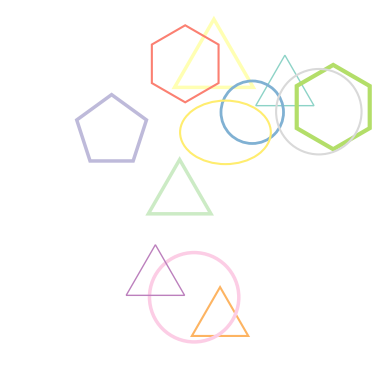[{"shape": "triangle", "thickness": 1, "radius": 0.44, "center": [0.74, 0.769]}, {"shape": "triangle", "thickness": 2.5, "radius": 0.59, "center": [0.556, 0.832]}, {"shape": "pentagon", "thickness": 2.5, "radius": 0.48, "center": [0.29, 0.659]}, {"shape": "hexagon", "thickness": 1.5, "radius": 0.5, "center": [0.481, 0.834]}, {"shape": "circle", "thickness": 2, "radius": 0.41, "center": [0.655, 0.708]}, {"shape": "triangle", "thickness": 1.5, "radius": 0.42, "center": [0.572, 0.17]}, {"shape": "hexagon", "thickness": 3, "radius": 0.55, "center": [0.866, 0.722]}, {"shape": "circle", "thickness": 2.5, "radius": 0.58, "center": [0.504, 0.228]}, {"shape": "circle", "thickness": 1.5, "radius": 0.55, "center": [0.828, 0.71]}, {"shape": "triangle", "thickness": 1, "radius": 0.44, "center": [0.404, 0.277]}, {"shape": "triangle", "thickness": 2.5, "radius": 0.47, "center": [0.467, 0.492]}, {"shape": "oval", "thickness": 1.5, "radius": 0.59, "center": [0.586, 0.656]}]